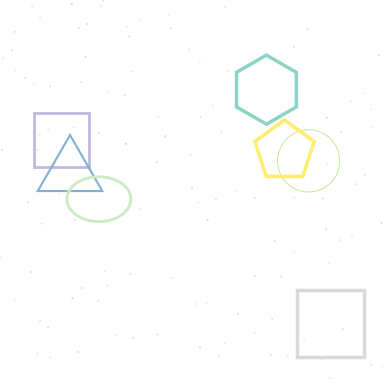[{"shape": "hexagon", "thickness": 2.5, "radius": 0.45, "center": [0.692, 0.767]}, {"shape": "square", "thickness": 2, "radius": 0.36, "center": [0.16, 0.636]}, {"shape": "triangle", "thickness": 1.5, "radius": 0.48, "center": [0.182, 0.552]}, {"shape": "circle", "thickness": 0.5, "radius": 0.4, "center": [0.802, 0.582]}, {"shape": "square", "thickness": 2.5, "radius": 0.43, "center": [0.858, 0.16]}, {"shape": "oval", "thickness": 2, "radius": 0.42, "center": [0.257, 0.483]}, {"shape": "pentagon", "thickness": 2.5, "radius": 0.4, "center": [0.739, 0.607]}]